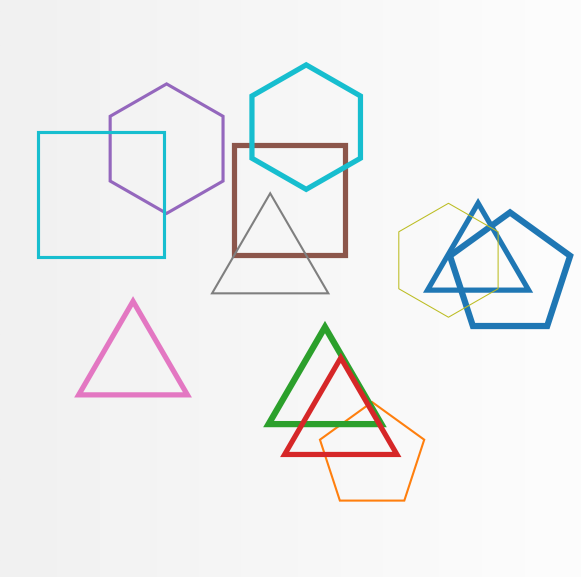[{"shape": "pentagon", "thickness": 3, "radius": 0.54, "center": [0.877, 0.523]}, {"shape": "triangle", "thickness": 2.5, "radius": 0.5, "center": [0.823, 0.547]}, {"shape": "pentagon", "thickness": 1, "radius": 0.47, "center": [0.64, 0.209]}, {"shape": "triangle", "thickness": 3, "radius": 0.56, "center": [0.559, 0.321]}, {"shape": "triangle", "thickness": 2.5, "radius": 0.56, "center": [0.586, 0.268]}, {"shape": "hexagon", "thickness": 1.5, "radius": 0.56, "center": [0.287, 0.742]}, {"shape": "square", "thickness": 2.5, "radius": 0.48, "center": [0.497, 0.653]}, {"shape": "triangle", "thickness": 2.5, "radius": 0.54, "center": [0.229, 0.369]}, {"shape": "triangle", "thickness": 1, "radius": 0.58, "center": [0.465, 0.549]}, {"shape": "hexagon", "thickness": 0.5, "radius": 0.49, "center": [0.772, 0.548]}, {"shape": "square", "thickness": 1.5, "radius": 0.54, "center": [0.174, 0.662]}, {"shape": "hexagon", "thickness": 2.5, "radius": 0.54, "center": [0.527, 0.779]}]